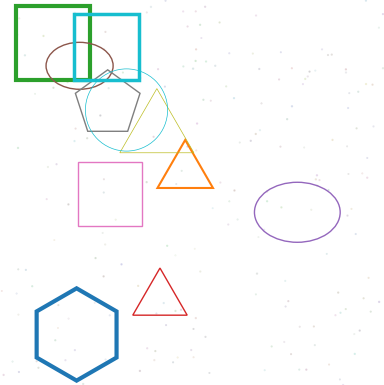[{"shape": "hexagon", "thickness": 3, "radius": 0.6, "center": [0.199, 0.131]}, {"shape": "triangle", "thickness": 1.5, "radius": 0.42, "center": [0.481, 0.553]}, {"shape": "square", "thickness": 3, "radius": 0.48, "center": [0.137, 0.888]}, {"shape": "triangle", "thickness": 1, "radius": 0.41, "center": [0.416, 0.222]}, {"shape": "oval", "thickness": 1, "radius": 0.56, "center": [0.772, 0.449]}, {"shape": "oval", "thickness": 1, "radius": 0.44, "center": [0.207, 0.829]}, {"shape": "square", "thickness": 1, "radius": 0.42, "center": [0.285, 0.495]}, {"shape": "pentagon", "thickness": 1, "radius": 0.44, "center": [0.28, 0.73]}, {"shape": "triangle", "thickness": 0.5, "radius": 0.56, "center": [0.407, 0.659]}, {"shape": "square", "thickness": 2.5, "radius": 0.43, "center": [0.277, 0.878]}, {"shape": "circle", "thickness": 0.5, "radius": 0.53, "center": [0.329, 0.714]}]